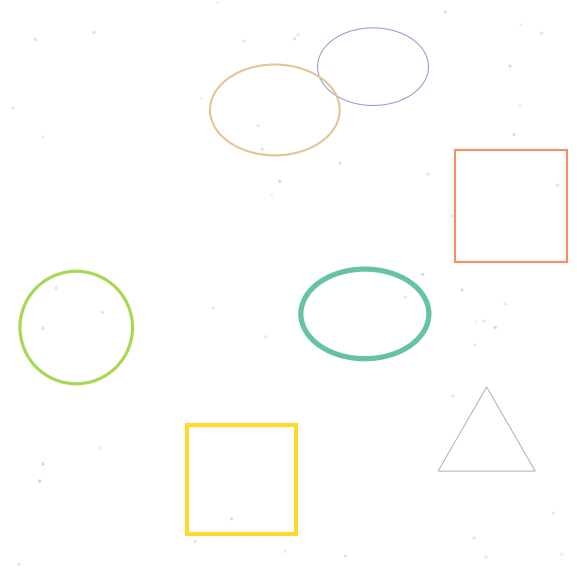[{"shape": "oval", "thickness": 2.5, "radius": 0.55, "center": [0.632, 0.456]}, {"shape": "square", "thickness": 1, "radius": 0.49, "center": [0.884, 0.642]}, {"shape": "oval", "thickness": 0.5, "radius": 0.48, "center": [0.646, 0.884]}, {"shape": "circle", "thickness": 1.5, "radius": 0.49, "center": [0.132, 0.432]}, {"shape": "square", "thickness": 2, "radius": 0.47, "center": [0.418, 0.169]}, {"shape": "oval", "thickness": 1, "radius": 0.56, "center": [0.476, 0.809]}, {"shape": "triangle", "thickness": 0.5, "radius": 0.49, "center": [0.843, 0.232]}]